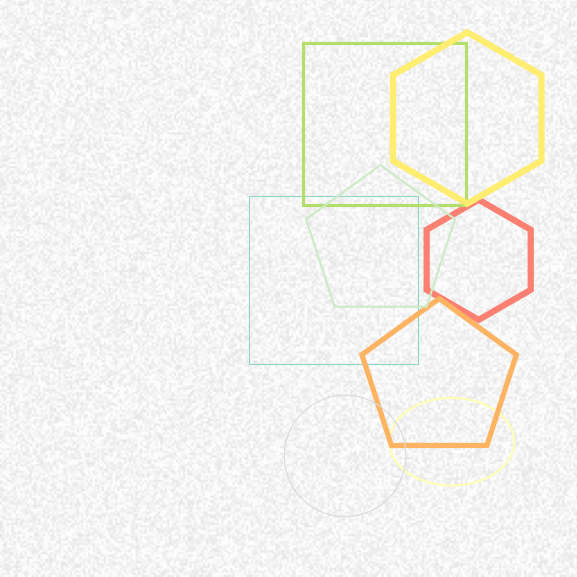[{"shape": "square", "thickness": 0.5, "radius": 0.73, "center": [0.577, 0.514]}, {"shape": "oval", "thickness": 1, "radius": 0.54, "center": [0.782, 0.234]}, {"shape": "hexagon", "thickness": 3, "radius": 0.52, "center": [0.829, 0.549]}, {"shape": "pentagon", "thickness": 2.5, "radius": 0.7, "center": [0.76, 0.341]}, {"shape": "square", "thickness": 1.5, "radius": 0.7, "center": [0.666, 0.784]}, {"shape": "circle", "thickness": 0.5, "radius": 0.53, "center": [0.598, 0.21]}, {"shape": "pentagon", "thickness": 1, "radius": 0.68, "center": [0.659, 0.578]}, {"shape": "hexagon", "thickness": 3, "radius": 0.74, "center": [0.809, 0.795]}]